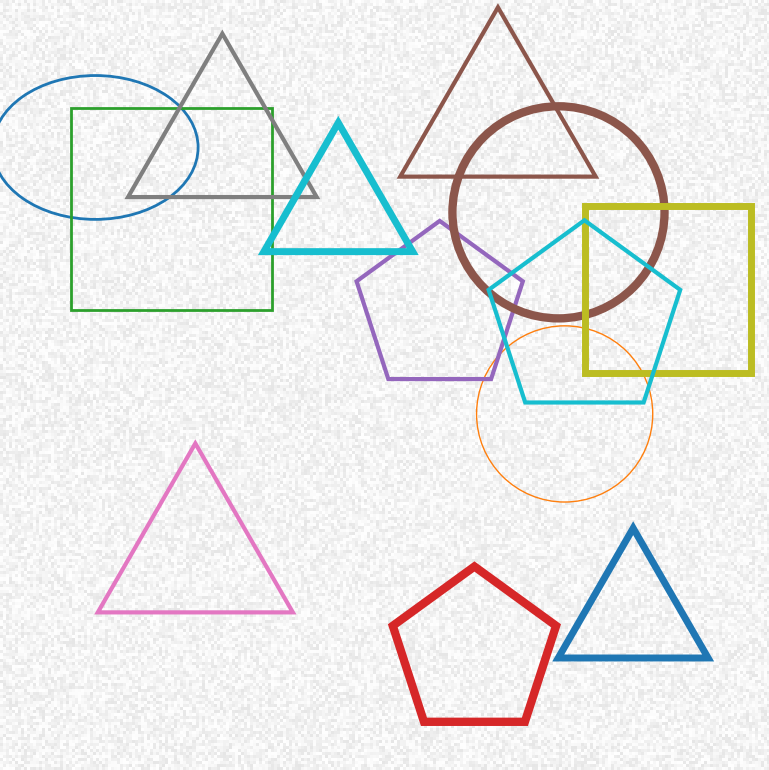[{"shape": "oval", "thickness": 1, "radius": 0.67, "center": [0.124, 0.808]}, {"shape": "triangle", "thickness": 2.5, "radius": 0.56, "center": [0.822, 0.202]}, {"shape": "circle", "thickness": 0.5, "radius": 0.57, "center": [0.733, 0.462]}, {"shape": "square", "thickness": 1, "radius": 0.65, "center": [0.223, 0.729]}, {"shape": "pentagon", "thickness": 3, "radius": 0.56, "center": [0.616, 0.153]}, {"shape": "pentagon", "thickness": 1.5, "radius": 0.57, "center": [0.571, 0.6]}, {"shape": "circle", "thickness": 3, "radius": 0.69, "center": [0.725, 0.724]}, {"shape": "triangle", "thickness": 1.5, "radius": 0.73, "center": [0.647, 0.844]}, {"shape": "triangle", "thickness": 1.5, "radius": 0.73, "center": [0.254, 0.278]}, {"shape": "triangle", "thickness": 1.5, "radius": 0.71, "center": [0.289, 0.815]}, {"shape": "square", "thickness": 2.5, "radius": 0.54, "center": [0.868, 0.624]}, {"shape": "pentagon", "thickness": 1.5, "radius": 0.65, "center": [0.759, 0.583]}, {"shape": "triangle", "thickness": 2.5, "radius": 0.56, "center": [0.439, 0.729]}]